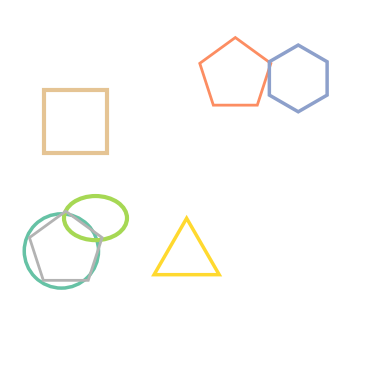[{"shape": "circle", "thickness": 2.5, "radius": 0.48, "center": [0.159, 0.348]}, {"shape": "pentagon", "thickness": 2, "radius": 0.49, "center": [0.611, 0.805]}, {"shape": "hexagon", "thickness": 2.5, "radius": 0.43, "center": [0.775, 0.796]}, {"shape": "oval", "thickness": 3, "radius": 0.41, "center": [0.248, 0.434]}, {"shape": "triangle", "thickness": 2.5, "radius": 0.49, "center": [0.485, 0.335]}, {"shape": "square", "thickness": 3, "radius": 0.41, "center": [0.197, 0.685]}, {"shape": "pentagon", "thickness": 2, "radius": 0.5, "center": [0.171, 0.352]}]